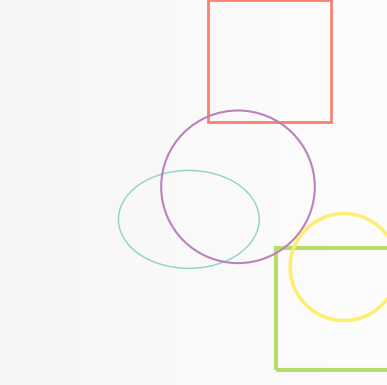[{"shape": "oval", "thickness": 1, "radius": 0.91, "center": [0.487, 0.43]}, {"shape": "square", "thickness": 2, "radius": 0.79, "center": [0.696, 0.841]}, {"shape": "square", "thickness": 3, "radius": 0.8, "center": [0.872, 0.198]}, {"shape": "circle", "thickness": 1.5, "radius": 0.99, "center": [0.614, 0.515]}, {"shape": "circle", "thickness": 2.5, "radius": 0.69, "center": [0.888, 0.306]}]